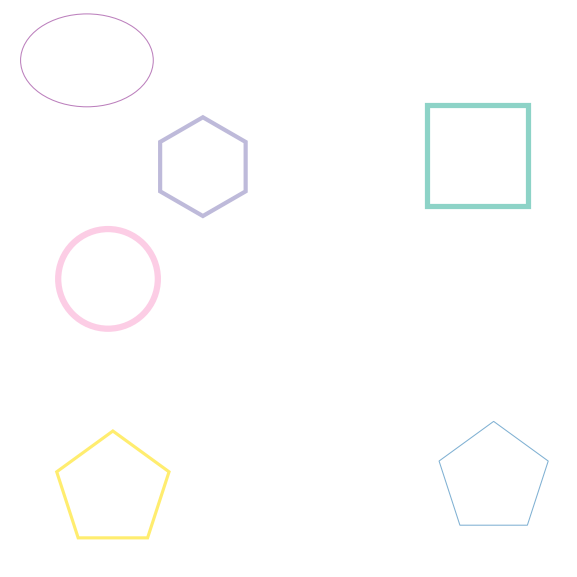[{"shape": "square", "thickness": 2.5, "radius": 0.44, "center": [0.827, 0.73]}, {"shape": "hexagon", "thickness": 2, "radius": 0.43, "center": [0.351, 0.711]}, {"shape": "pentagon", "thickness": 0.5, "radius": 0.5, "center": [0.855, 0.17]}, {"shape": "circle", "thickness": 3, "radius": 0.43, "center": [0.187, 0.516]}, {"shape": "oval", "thickness": 0.5, "radius": 0.57, "center": [0.151, 0.895]}, {"shape": "pentagon", "thickness": 1.5, "radius": 0.51, "center": [0.195, 0.151]}]